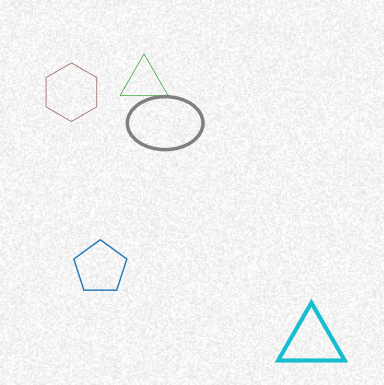[{"shape": "pentagon", "thickness": 1, "radius": 0.36, "center": [0.261, 0.305]}, {"shape": "triangle", "thickness": 0.5, "radius": 0.36, "center": [0.374, 0.788]}, {"shape": "hexagon", "thickness": 0.5, "radius": 0.38, "center": [0.186, 0.76]}, {"shape": "oval", "thickness": 2.5, "radius": 0.49, "center": [0.429, 0.68]}, {"shape": "triangle", "thickness": 3, "radius": 0.5, "center": [0.809, 0.114]}]